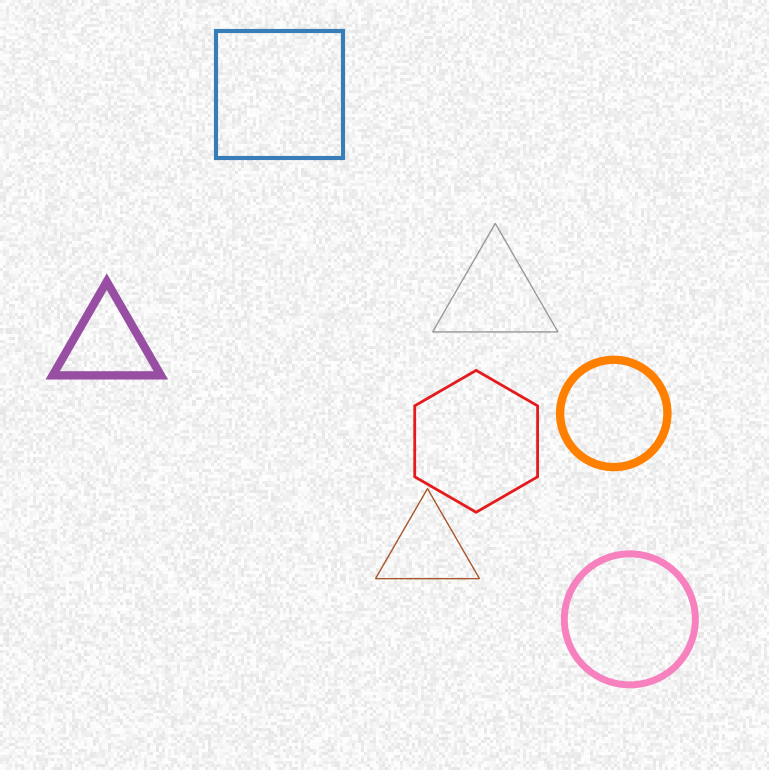[{"shape": "hexagon", "thickness": 1, "radius": 0.46, "center": [0.618, 0.427]}, {"shape": "square", "thickness": 1.5, "radius": 0.41, "center": [0.363, 0.877]}, {"shape": "triangle", "thickness": 3, "radius": 0.41, "center": [0.139, 0.553]}, {"shape": "circle", "thickness": 3, "radius": 0.35, "center": [0.797, 0.463]}, {"shape": "triangle", "thickness": 0.5, "radius": 0.39, "center": [0.555, 0.287]}, {"shape": "circle", "thickness": 2.5, "radius": 0.43, "center": [0.818, 0.196]}, {"shape": "triangle", "thickness": 0.5, "radius": 0.47, "center": [0.643, 0.616]}]